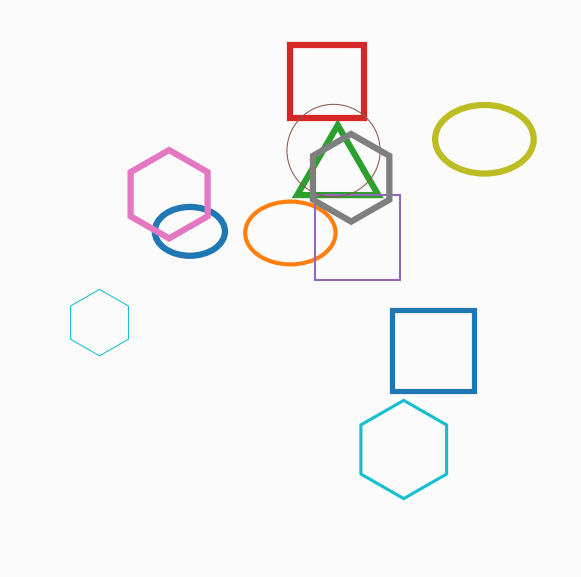[{"shape": "square", "thickness": 2.5, "radius": 0.35, "center": [0.745, 0.392]}, {"shape": "oval", "thickness": 3, "radius": 0.3, "center": [0.327, 0.599]}, {"shape": "oval", "thickness": 2, "radius": 0.39, "center": [0.5, 0.596]}, {"shape": "triangle", "thickness": 3, "radius": 0.4, "center": [0.581, 0.702]}, {"shape": "square", "thickness": 3, "radius": 0.32, "center": [0.563, 0.859]}, {"shape": "square", "thickness": 1, "radius": 0.37, "center": [0.615, 0.588]}, {"shape": "circle", "thickness": 0.5, "radius": 0.4, "center": [0.574, 0.738]}, {"shape": "hexagon", "thickness": 3, "radius": 0.38, "center": [0.291, 0.663]}, {"shape": "hexagon", "thickness": 3, "radius": 0.38, "center": [0.604, 0.691]}, {"shape": "oval", "thickness": 3, "radius": 0.42, "center": [0.833, 0.758]}, {"shape": "hexagon", "thickness": 0.5, "radius": 0.29, "center": [0.171, 0.441]}, {"shape": "hexagon", "thickness": 1.5, "radius": 0.43, "center": [0.695, 0.221]}]